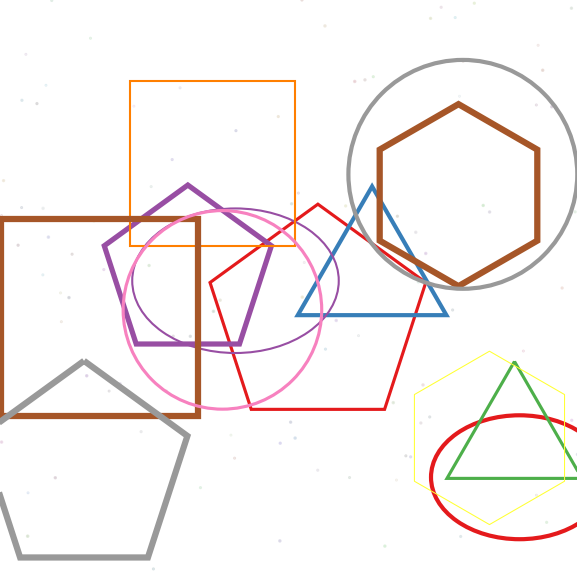[{"shape": "pentagon", "thickness": 1.5, "radius": 0.98, "center": [0.55, 0.449]}, {"shape": "oval", "thickness": 2, "radius": 0.77, "center": [0.9, 0.173]}, {"shape": "triangle", "thickness": 2, "radius": 0.74, "center": [0.644, 0.528]}, {"shape": "triangle", "thickness": 1.5, "radius": 0.67, "center": [0.891, 0.238]}, {"shape": "pentagon", "thickness": 2.5, "radius": 0.76, "center": [0.325, 0.527]}, {"shape": "oval", "thickness": 1, "radius": 0.89, "center": [0.408, 0.513]}, {"shape": "square", "thickness": 1, "radius": 0.71, "center": [0.368, 0.717]}, {"shape": "hexagon", "thickness": 0.5, "radius": 0.75, "center": [0.848, 0.241]}, {"shape": "hexagon", "thickness": 3, "radius": 0.79, "center": [0.794, 0.661]}, {"shape": "square", "thickness": 3, "radius": 0.86, "center": [0.172, 0.449]}, {"shape": "circle", "thickness": 1.5, "radius": 0.86, "center": [0.385, 0.463]}, {"shape": "pentagon", "thickness": 3, "radius": 0.94, "center": [0.145, 0.186]}, {"shape": "circle", "thickness": 2, "radius": 0.99, "center": [0.801, 0.697]}]